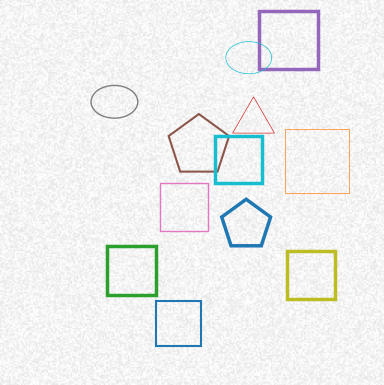[{"shape": "square", "thickness": 1.5, "radius": 0.29, "center": [0.464, 0.159]}, {"shape": "pentagon", "thickness": 2.5, "radius": 0.33, "center": [0.639, 0.416]}, {"shape": "square", "thickness": 0.5, "radius": 0.41, "center": [0.823, 0.582]}, {"shape": "square", "thickness": 2.5, "radius": 0.32, "center": [0.342, 0.297]}, {"shape": "triangle", "thickness": 0.5, "radius": 0.31, "center": [0.659, 0.686]}, {"shape": "square", "thickness": 2.5, "radius": 0.38, "center": [0.749, 0.896]}, {"shape": "pentagon", "thickness": 1.5, "radius": 0.41, "center": [0.517, 0.621]}, {"shape": "square", "thickness": 1, "radius": 0.31, "center": [0.478, 0.463]}, {"shape": "oval", "thickness": 1, "radius": 0.3, "center": [0.297, 0.736]}, {"shape": "square", "thickness": 2.5, "radius": 0.32, "center": [0.808, 0.286]}, {"shape": "square", "thickness": 2.5, "radius": 0.31, "center": [0.62, 0.585]}, {"shape": "oval", "thickness": 0.5, "radius": 0.3, "center": [0.646, 0.85]}]